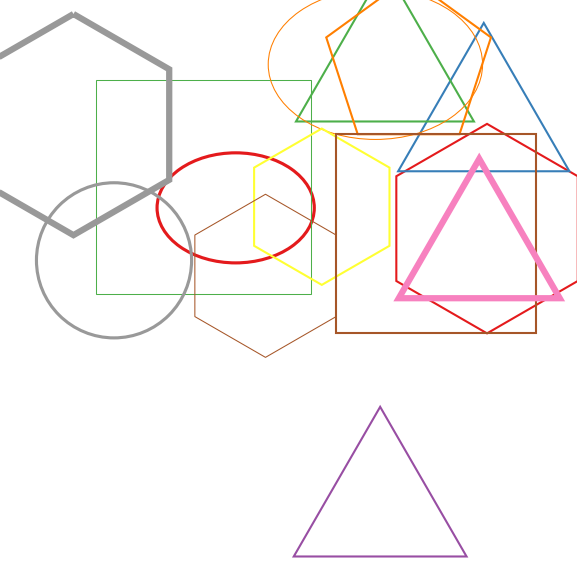[{"shape": "oval", "thickness": 1.5, "radius": 0.68, "center": [0.408, 0.639]}, {"shape": "hexagon", "thickness": 1, "radius": 0.91, "center": [0.843, 0.603]}, {"shape": "triangle", "thickness": 1, "radius": 0.86, "center": [0.838, 0.788]}, {"shape": "triangle", "thickness": 1, "radius": 0.89, "center": [0.667, 0.878]}, {"shape": "square", "thickness": 0.5, "radius": 0.93, "center": [0.352, 0.675]}, {"shape": "triangle", "thickness": 1, "radius": 0.86, "center": [0.658, 0.122]}, {"shape": "pentagon", "thickness": 1, "radius": 0.75, "center": [0.708, 0.888]}, {"shape": "oval", "thickness": 0.5, "radius": 0.93, "center": [0.65, 0.888]}, {"shape": "hexagon", "thickness": 1, "radius": 0.68, "center": [0.557, 0.641]}, {"shape": "hexagon", "thickness": 0.5, "radius": 0.71, "center": [0.46, 0.522]}, {"shape": "square", "thickness": 1, "radius": 0.86, "center": [0.755, 0.595]}, {"shape": "triangle", "thickness": 3, "radius": 0.8, "center": [0.83, 0.563]}, {"shape": "circle", "thickness": 1.5, "radius": 0.67, "center": [0.197, 0.548]}, {"shape": "hexagon", "thickness": 3, "radius": 0.96, "center": [0.127, 0.783]}]